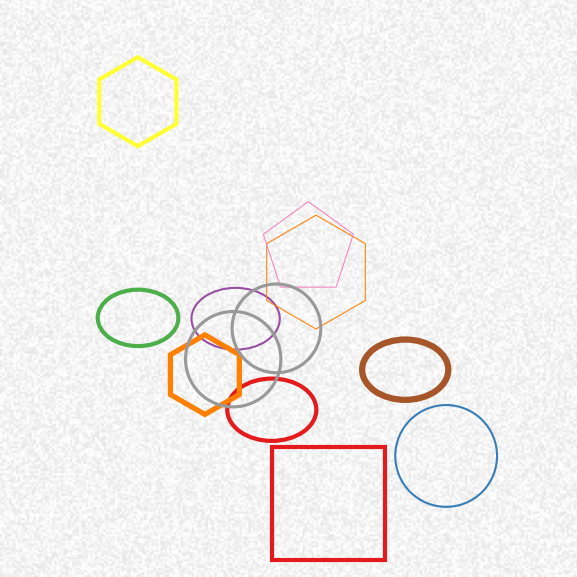[{"shape": "oval", "thickness": 2, "radius": 0.39, "center": [0.471, 0.29]}, {"shape": "square", "thickness": 2, "radius": 0.49, "center": [0.569, 0.127]}, {"shape": "circle", "thickness": 1, "radius": 0.44, "center": [0.773, 0.21]}, {"shape": "oval", "thickness": 2, "radius": 0.35, "center": [0.239, 0.449]}, {"shape": "oval", "thickness": 1, "radius": 0.38, "center": [0.408, 0.447]}, {"shape": "hexagon", "thickness": 0.5, "radius": 0.49, "center": [0.547, 0.528]}, {"shape": "hexagon", "thickness": 2.5, "radius": 0.34, "center": [0.355, 0.35]}, {"shape": "hexagon", "thickness": 2, "radius": 0.39, "center": [0.239, 0.823]}, {"shape": "oval", "thickness": 3, "radius": 0.37, "center": [0.702, 0.359]}, {"shape": "pentagon", "thickness": 0.5, "radius": 0.41, "center": [0.534, 0.568]}, {"shape": "circle", "thickness": 1.5, "radius": 0.41, "center": [0.404, 0.377]}, {"shape": "circle", "thickness": 1.5, "radius": 0.38, "center": [0.479, 0.431]}]